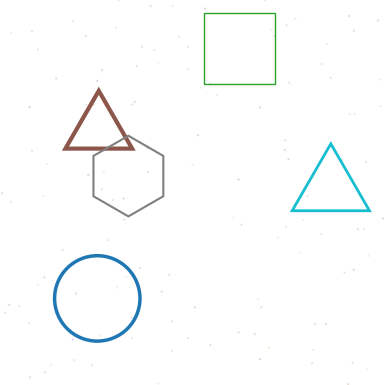[{"shape": "circle", "thickness": 2.5, "radius": 0.55, "center": [0.253, 0.225]}, {"shape": "square", "thickness": 1, "radius": 0.46, "center": [0.622, 0.874]}, {"shape": "triangle", "thickness": 3, "radius": 0.5, "center": [0.257, 0.664]}, {"shape": "hexagon", "thickness": 1.5, "radius": 0.52, "center": [0.333, 0.543]}, {"shape": "triangle", "thickness": 2, "radius": 0.58, "center": [0.859, 0.511]}]